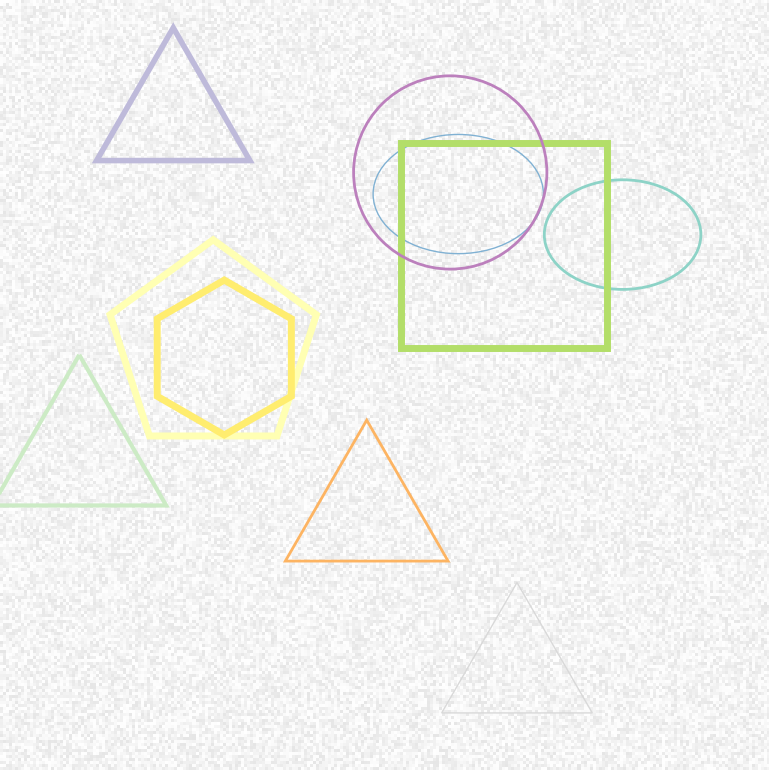[{"shape": "oval", "thickness": 1, "radius": 0.51, "center": [0.809, 0.695]}, {"shape": "pentagon", "thickness": 2.5, "radius": 0.7, "center": [0.277, 0.548]}, {"shape": "triangle", "thickness": 2, "radius": 0.57, "center": [0.225, 0.849]}, {"shape": "oval", "thickness": 0.5, "radius": 0.55, "center": [0.595, 0.748]}, {"shape": "triangle", "thickness": 1, "radius": 0.61, "center": [0.476, 0.332]}, {"shape": "square", "thickness": 2.5, "radius": 0.67, "center": [0.654, 0.681]}, {"shape": "triangle", "thickness": 0.5, "radius": 0.56, "center": [0.671, 0.131]}, {"shape": "circle", "thickness": 1, "radius": 0.63, "center": [0.585, 0.776]}, {"shape": "triangle", "thickness": 1.5, "radius": 0.65, "center": [0.103, 0.409]}, {"shape": "hexagon", "thickness": 2.5, "radius": 0.5, "center": [0.291, 0.536]}]